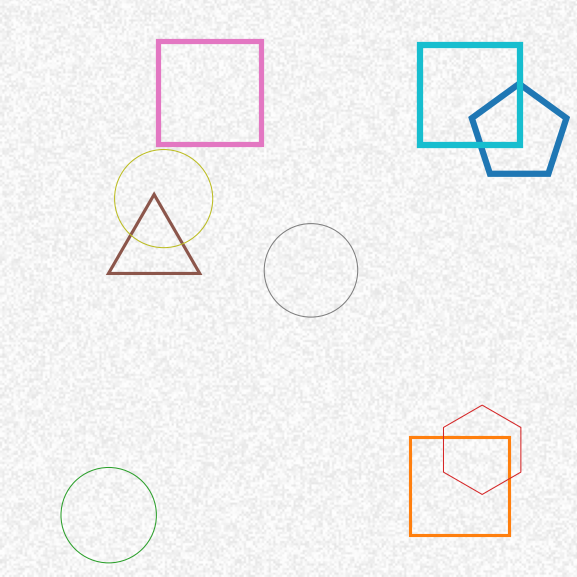[{"shape": "pentagon", "thickness": 3, "radius": 0.43, "center": [0.899, 0.768]}, {"shape": "square", "thickness": 1.5, "radius": 0.42, "center": [0.796, 0.158]}, {"shape": "circle", "thickness": 0.5, "radius": 0.41, "center": [0.188, 0.107]}, {"shape": "hexagon", "thickness": 0.5, "radius": 0.39, "center": [0.835, 0.22]}, {"shape": "triangle", "thickness": 1.5, "radius": 0.46, "center": [0.267, 0.571]}, {"shape": "square", "thickness": 2.5, "radius": 0.45, "center": [0.363, 0.839]}, {"shape": "circle", "thickness": 0.5, "radius": 0.4, "center": [0.538, 0.531]}, {"shape": "circle", "thickness": 0.5, "radius": 0.42, "center": [0.283, 0.655]}, {"shape": "square", "thickness": 3, "radius": 0.43, "center": [0.814, 0.834]}]